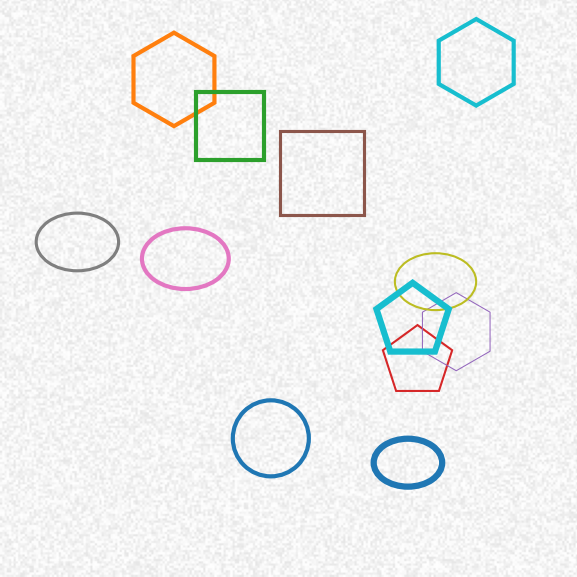[{"shape": "oval", "thickness": 3, "radius": 0.3, "center": [0.706, 0.198]}, {"shape": "circle", "thickness": 2, "radius": 0.33, "center": [0.469, 0.24]}, {"shape": "hexagon", "thickness": 2, "radius": 0.4, "center": [0.301, 0.862]}, {"shape": "square", "thickness": 2, "radius": 0.3, "center": [0.398, 0.781]}, {"shape": "pentagon", "thickness": 1, "radius": 0.32, "center": [0.723, 0.373]}, {"shape": "hexagon", "thickness": 0.5, "radius": 0.34, "center": [0.79, 0.425]}, {"shape": "square", "thickness": 1.5, "radius": 0.36, "center": [0.558, 0.699]}, {"shape": "oval", "thickness": 2, "radius": 0.38, "center": [0.321, 0.551]}, {"shape": "oval", "thickness": 1.5, "radius": 0.36, "center": [0.134, 0.58]}, {"shape": "oval", "thickness": 1, "radius": 0.35, "center": [0.754, 0.511]}, {"shape": "pentagon", "thickness": 3, "radius": 0.33, "center": [0.714, 0.444]}, {"shape": "hexagon", "thickness": 2, "radius": 0.37, "center": [0.825, 0.891]}]